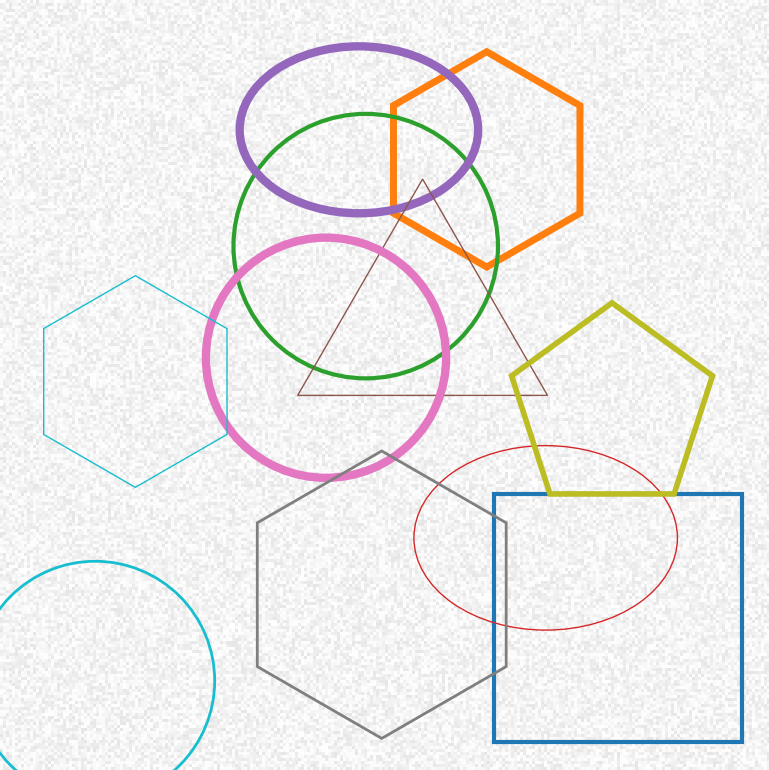[{"shape": "square", "thickness": 1.5, "radius": 0.81, "center": [0.803, 0.198]}, {"shape": "hexagon", "thickness": 2.5, "radius": 0.7, "center": [0.632, 0.793]}, {"shape": "circle", "thickness": 1.5, "radius": 0.86, "center": [0.475, 0.68]}, {"shape": "oval", "thickness": 0.5, "radius": 0.86, "center": [0.709, 0.301]}, {"shape": "oval", "thickness": 3, "radius": 0.77, "center": [0.466, 0.831]}, {"shape": "triangle", "thickness": 0.5, "radius": 0.94, "center": [0.549, 0.58]}, {"shape": "circle", "thickness": 3, "radius": 0.78, "center": [0.423, 0.535]}, {"shape": "hexagon", "thickness": 1, "radius": 0.93, "center": [0.496, 0.228]}, {"shape": "pentagon", "thickness": 2, "radius": 0.69, "center": [0.795, 0.469]}, {"shape": "circle", "thickness": 1, "radius": 0.78, "center": [0.124, 0.116]}, {"shape": "hexagon", "thickness": 0.5, "radius": 0.69, "center": [0.176, 0.505]}]